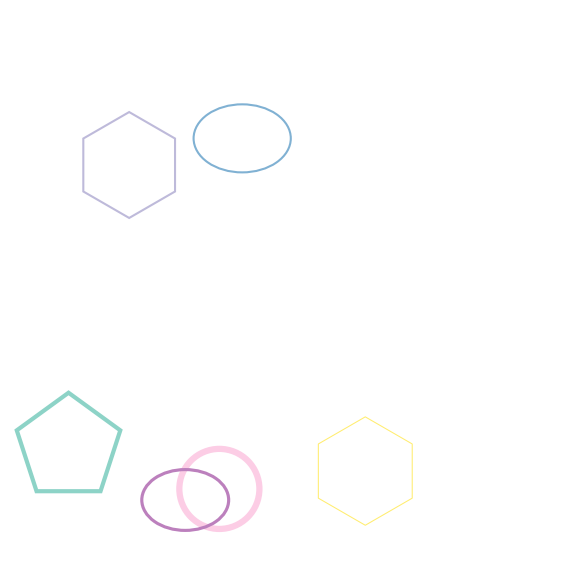[{"shape": "pentagon", "thickness": 2, "radius": 0.47, "center": [0.119, 0.225]}, {"shape": "hexagon", "thickness": 1, "radius": 0.46, "center": [0.224, 0.713]}, {"shape": "oval", "thickness": 1, "radius": 0.42, "center": [0.419, 0.76]}, {"shape": "circle", "thickness": 3, "radius": 0.35, "center": [0.38, 0.153]}, {"shape": "oval", "thickness": 1.5, "radius": 0.38, "center": [0.321, 0.133]}, {"shape": "hexagon", "thickness": 0.5, "radius": 0.47, "center": [0.633, 0.183]}]